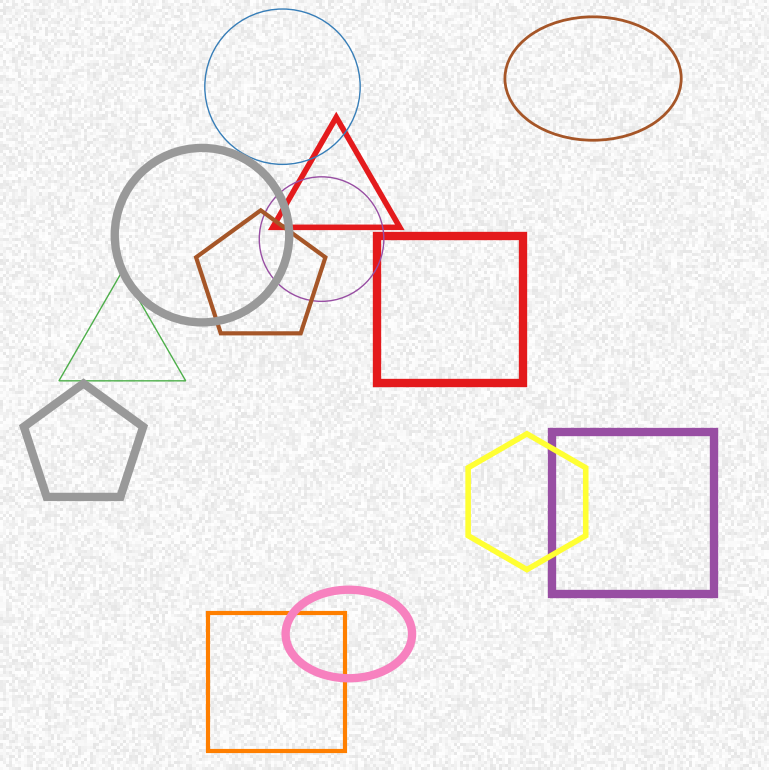[{"shape": "square", "thickness": 3, "radius": 0.48, "center": [0.584, 0.598]}, {"shape": "triangle", "thickness": 2, "radius": 0.48, "center": [0.437, 0.752]}, {"shape": "circle", "thickness": 0.5, "radius": 0.5, "center": [0.367, 0.887]}, {"shape": "triangle", "thickness": 0.5, "radius": 0.48, "center": [0.159, 0.553]}, {"shape": "square", "thickness": 3, "radius": 0.53, "center": [0.822, 0.334]}, {"shape": "circle", "thickness": 0.5, "radius": 0.4, "center": [0.418, 0.689]}, {"shape": "square", "thickness": 1.5, "radius": 0.45, "center": [0.359, 0.114]}, {"shape": "hexagon", "thickness": 2, "radius": 0.44, "center": [0.684, 0.348]}, {"shape": "oval", "thickness": 1, "radius": 0.57, "center": [0.77, 0.898]}, {"shape": "pentagon", "thickness": 1.5, "radius": 0.44, "center": [0.339, 0.639]}, {"shape": "oval", "thickness": 3, "radius": 0.41, "center": [0.453, 0.177]}, {"shape": "circle", "thickness": 3, "radius": 0.57, "center": [0.262, 0.695]}, {"shape": "pentagon", "thickness": 3, "radius": 0.41, "center": [0.108, 0.421]}]